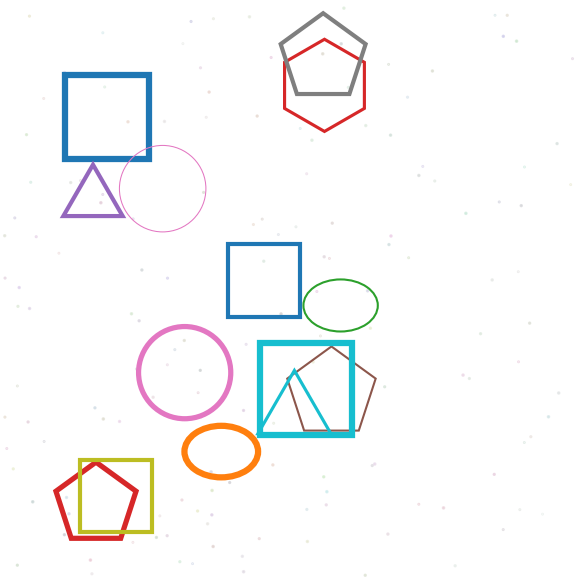[{"shape": "square", "thickness": 2, "radius": 0.31, "center": [0.457, 0.514]}, {"shape": "square", "thickness": 3, "radius": 0.36, "center": [0.186, 0.797]}, {"shape": "oval", "thickness": 3, "radius": 0.32, "center": [0.383, 0.217]}, {"shape": "oval", "thickness": 1, "radius": 0.32, "center": [0.59, 0.47]}, {"shape": "hexagon", "thickness": 1.5, "radius": 0.4, "center": [0.562, 0.851]}, {"shape": "pentagon", "thickness": 2.5, "radius": 0.36, "center": [0.166, 0.126]}, {"shape": "triangle", "thickness": 2, "radius": 0.3, "center": [0.161, 0.655]}, {"shape": "pentagon", "thickness": 1, "radius": 0.4, "center": [0.574, 0.319]}, {"shape": "circle", "thickness": 0.5, "radius": 0.37, "center": [0.282, 0.672]}, {"shape": "circle", "thickness": 2.5, "radius": 0.4, "center": [0.32, 0.354]}, {"shape": "pentagon", "thickness": 2, "radius": 0.39, "center": [0.56, 0.899]}, {"shape": "square", "thickness": 2, "radius": 0.31, "center": [0.201, 0.141]}, {"shape": "square", "thickness": 3, "radius": 0.4, "center": [0.53, 0.325]}, {"shape": "triangle", "thickness": 1.5, "radius": 0.36, "center": [0.51, 0.285]}]